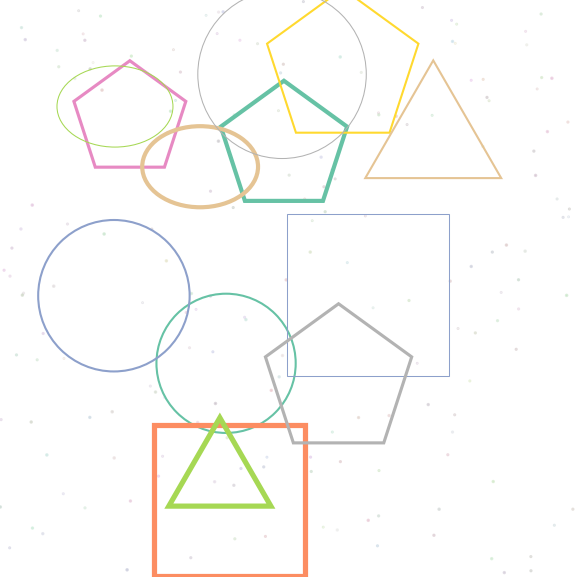[{"shape": "pentagon", "thickness": 2, "radius": 0.57, "center": [0.492, 0.744]}, {"shape": "circle", "thickness": 1, "radius": 0.6, "center": [0.391, 0.37]}, {"shape": "square", "thickness": 2.5, "radius": 0.66, "center": [0.397, 0.133]}, {"shape": "circle", "thickness": 1, "radius": 0.66, "center": [0.197, 0.487]}, {"shape": "square", "thickness": 0.5, "radius": 0.7, "center": [0.638, 0.488]}, {"shape": "pentagon", "thickness": 1.5, "radius": 0.51, "center": [0.225, 0.792]}, {"shape": "triangle", "thickness": 2.5, "radius": 0.51, "center": [0.381, 0.174]}, {"shape": "oval", "thickness": 0.5, "radius": 0.5, "center": [0.199, 0.815]}, {"shape": "pentagon", "thickness": 1, "radius": 0.69, "center": [0.593, 0.881]}, {"shape": "oval", "thickness": 2, "radius": 0.5, "center": [0.347, 0.71]}, {"shape": "triangle", "thickness": 1, "radius": 0.68, "center": [0.75, 0.759]}, {"shape": "circle", "thickness": 0.5, "radius": 0.73, "center": [0.488, 0.87]}, {"shape": "pentagon", "thickness": 1.5, "radius": 0.67, "center": [0.586, 0.34]}]